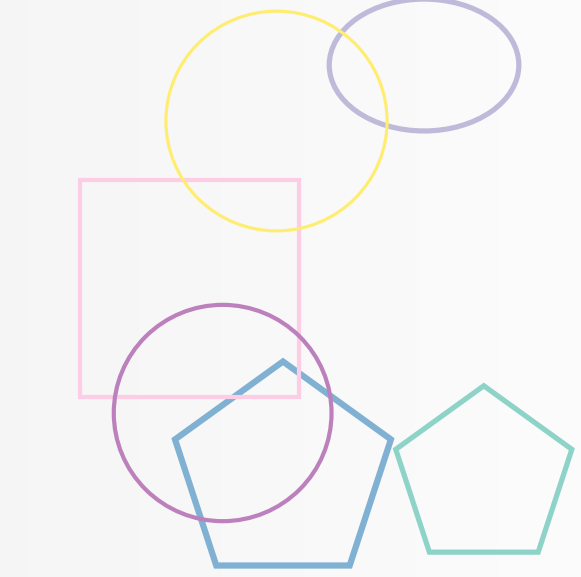[{"shape": "pentagon", "thickness": 2.5, "radius": 0.8, "center": [0.832, 0.172]}, {"shape": "oval", "thickness": 2.5, "radius": 0.82, "center": [0.73, 0.887]}, {"shape": "pentagon", "thickness": 3, "radius": 0.98, "center": [0.487, 0.178]}, {"shape": "square", "thickness": 2, "radius": 0.94, "center": [0.326, 0.5]}, {"shape": "circle", "thickness": 2, "radius": 0.94, "center": [0.383, 0.284]}, {"shape": "circle", "thickness": 1.5, "radius": 0.95, "center": [0.476, 0.79]}]